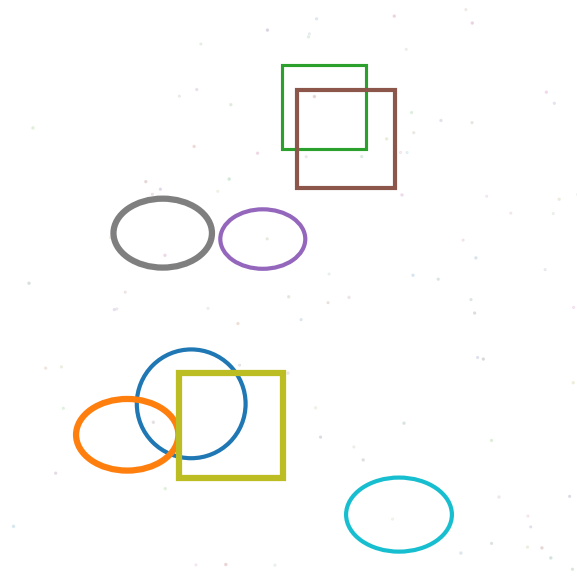[{"shape": "circle", "thickness": 2, "radius": 0.47, "center": [0.331, 0.3]}, {"shape": "oval", "thickness": 3, "radius": 0.44, "center": [0.22, 0.246]}, {"shape": "square", "thickness": 1.5, "radius": 0.36, "center": [0.56, 0.814]}, {"shape": "oval", "thickness": 2, "radius": 0.37, "center": [0.455, 0.585]}, {"shape": "square", "thickness": 2, "radius": 0.42, "center": [0.599, 0.758]}, {"shape": "oval", "thickness": 3, "radius": 0.43, "center": [0.282, 0.595]}, {"shape": "square", "thickness": 3, "radius": 0.45, "center": [0.4, 0.263]}, {"shape": "oval", "thickness": 2, "radius": 0.46, "center": [0.691, 0.108]}]